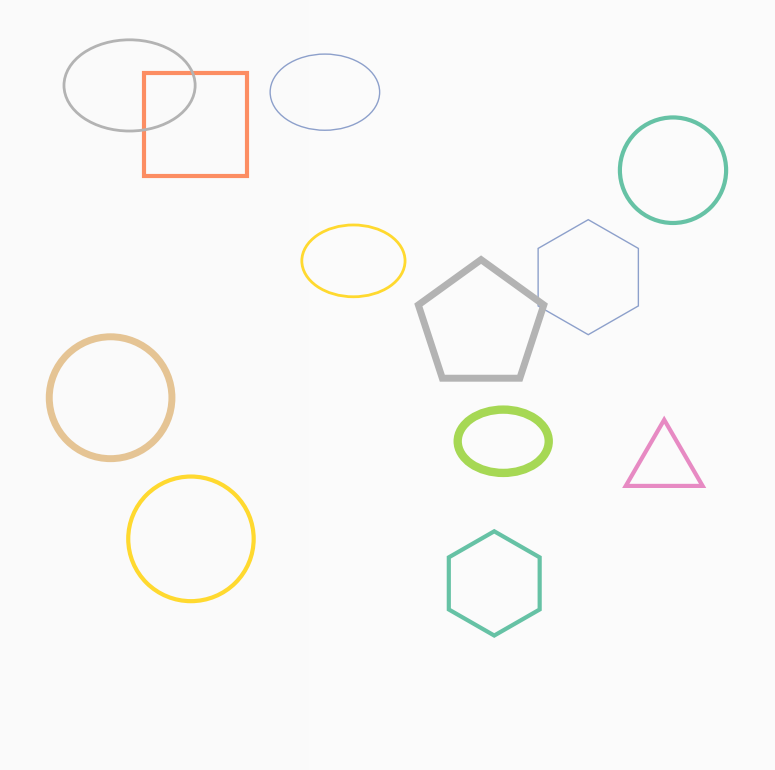[{"shape": "hexagon", "thickness": 1.5, "radius": 0.34, "center": [0.638, 0.242]}, {"shape": "circle", "thickness": 1.5, "radius": 0.34, "center": [0.868, 0.779]}, {"shape": "square", "thickness": 1.5, "radius": 0.33, "center": [0.252, 0.838]}, {"shape": "oval", "thickness": 0.5, "radius": 0.35, "center": [0.419, 0.88]}, {"shape": "hexagon", "thickness": 0.5, "radius": 0.37, "center": [0.759, 0.64]}, {"shape": "triangle", "thickness": 1.5, "radius": 0.29, "center": [0.857, 0.398]}, {"shape": "oval", "thickness": 3, "radius": 0.29, "center": [0.649, 0.427]}, {"shape": "oval", "thickness": 1, "radius": 0.33, "center": [0.456, 0.661]}, {"shape": "circle", "thickness": 1.5, "radius": 0.4, "center": [0.246, 0.3]}, {"shape": "circle", "thickness": 2.5, "radius": 0.4, "center": [0.143, 0.483]}, {"shape": "pentagon", "thickness": 2.5, "radius": 0.43, "center": [0.621, 0.578]}, {"shape": "oval", "thickness": 1, "radius": 0.42, "center": [0.167, 0.889]}]